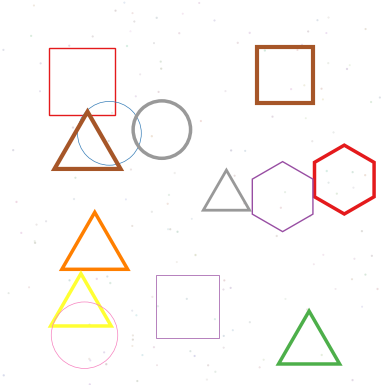[{"shape": "square", "thickness": 1, "radius": 0.43, "center": [0.214, 0.789]}, {"shape": "hexagon", "thickness": 2.5, "radius": 0.45, "center": [0.894, 0.534]}, {"shape": "circle", "thickness": 0.5, "radius": 0.41, "center": [0.284, 0.654]}, {"shape": "triangle", "thickness": 2.5, "radius": 0.46, "center": [0.803, 0.1]}, {"shape": "square", "thickness": 0.5, "radius": 0.41, "center": [0.488, 0.203]}, {"shape": "hexagon", "thickness": 1, "radius": 0.45, "center": [0.734, 0.489]}, {"shape": "triangle", "thickness": 2.5, "radius": 0.49, "center": [0.246, 0.35]}, {"shape": "triangle", "thickness": 2.5, "radius": 0.45, "center": [0.21, 0.199]}, {"shape": "square", "thickness": 3, "radius": 0.36, "center": [0.741, 0.805]}, {"shape": "triangle", "thickness": 3, "radius": 0.5, "center": [0.227, 0.611]}, {"shape": "circle", "thickness": 0.5, "radius": 0.43, "center": [0.22, 0.129]}, {"shape": "circle", "thickness": 2.5, "radius": 0.37, "center": [0.42, 0.663]}, {"shape": "triangle", "thickness": 2, "radius": 0.35, "center": [0.588, 0.489]}]